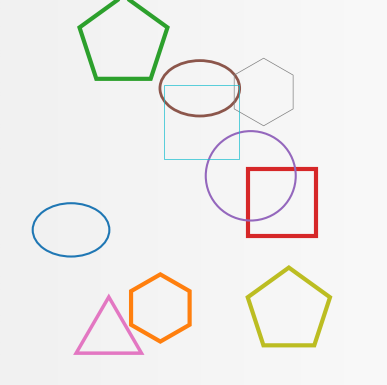[{"shape": "oval", "thickness": 1.5, "radius": 0.49, "center": [0.183, 0.403]}, {"shape": "hexagon", "thickness": 3, "radius": 0.44, "center": [0.414, 0.2]}, {"shape": "pentagon", "thickness": 3, "radius": 0.6, "center": [0.319, 0.892]}, {"shape": "square", "thickness": 3, "radius": 0.43, "center": [0.728, 0.474]}, {"shape": "circle", "thickness": 1.5, "radius": 0.58, "center": [0.647, 0.543]}, {"shape": "oval", "thickness": 2, "radius": 0.51, "center": [0.516, 0.771]}, {"shape": "triangle", "thickness": 2.5, "radius": 0.49, "center": [0.281, 0.131]}, {"shape": "hexagon", "thickness": 0.5, "radius": 0.44, "center": [0.68, 0.761]}, {"shape": "pentagon", "thickness": 3, "radius": 0.56, "center": [0.745, 0.193]}, {"shape": "square", "thickness": 0.5, "radius": 0.48, "center": [0.52, 0.684]}]